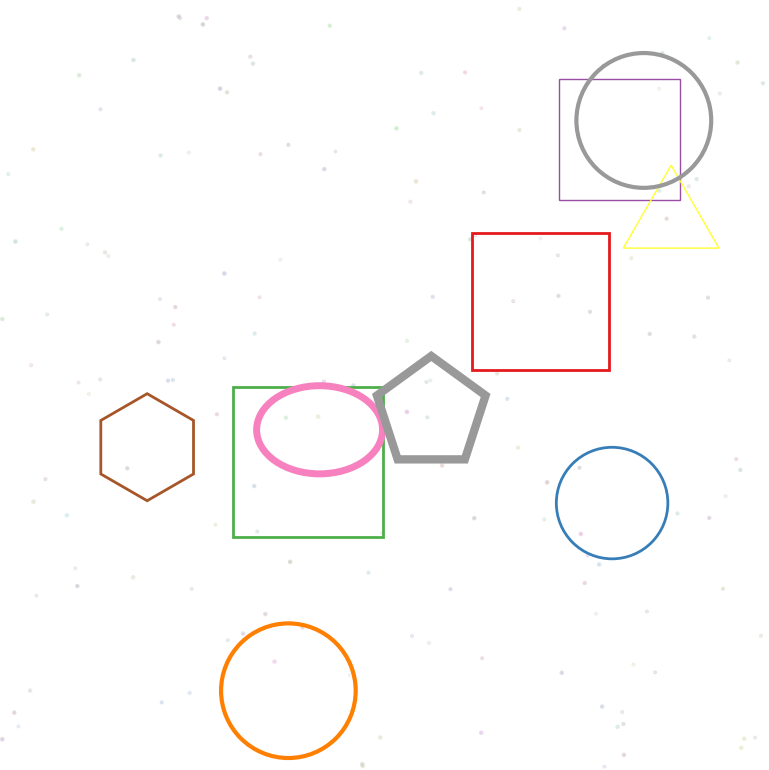[{"shape": "square", "thickness": 1, "radius": 0.45, "center": [0.702, 0.608]}, {"shape": "circle", "thickness": 1, "radius": 0.36, "center": [0.795, 0.347]}, {"shape": "square", "thickness": 1, "radius": 0.49, "center": [0.4, 0.4]}, {"shape": "square", "thickness": 0.5, "radius": 0.39, "center": [0.804, 0.818]}, {"shape": "circle", "thickness": 1.5, "radius": 0.44, "center": [0.375, 0.103]}, {"shape": "triangle", "thickness": 0.5, "radius": 0.36, "center": [0.872, 0.714]}, {"shape": "hexagon", "thickness": 1, "radius": 0.35, "center": [0.191, 0.419]}, {"shape": "oval", "thickness": 2.5, "radius": 0.41, "center": [0.415, 0.442]}, {"shape": "circle", "thickness": 1.5, "radius": 0.44, "center": [0.836, 0.844]}, {"shape": "pentagon", "thickness": 3, "radius": 0.37, "center": [0.56, 0.463]}]